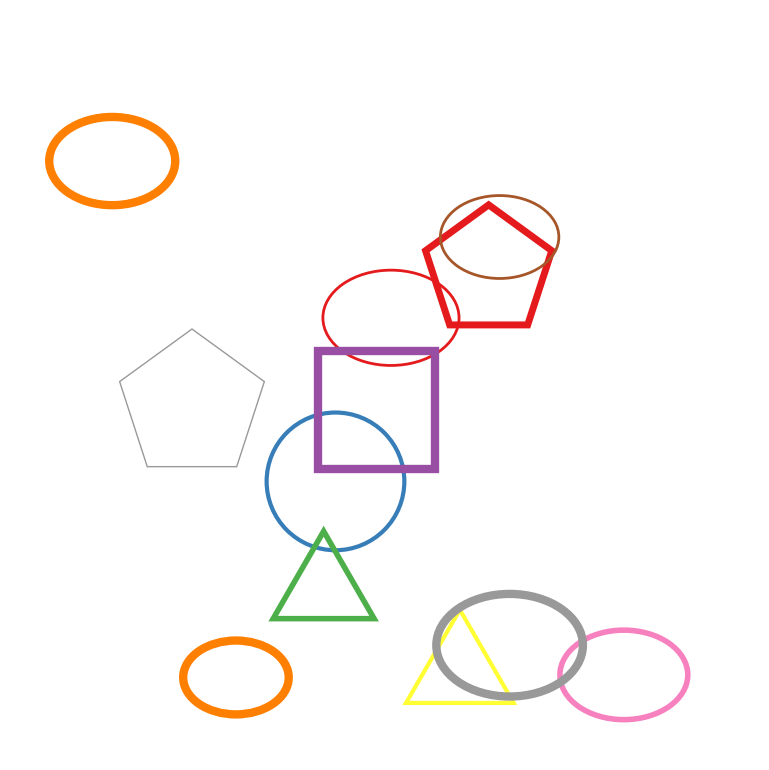[{"shape": "oval", "thickness": 1, "radius": 0.44, "center": [0.508, 0.587]}, {"shape": "pentagon", "thickness": 2.5, "radius": 0.43, "center": [0.635, 0.648]}, {"shape": "circle", "thickness": 1.5, "radius": 0.45, "center": [0.436, 0.375]}, {"shape": "triangle", "thickness": 2, "radius": 0.38, "center": [0.42, 0.234]}, {"shape": "square", "thickness": 3, "radius": 0.38, "center": [0.489, 0.467]}, {"shape": "oval", "thickness": 3, "radius": 0.41, "center": [0.146, 0.791]}, {"shape": "oval", "thickness": 3, "radius": 0.34, "center": [0.306, 0.12]}, {"shape": "triangle", "thickness": 1.5, "radius": 0.4, "center": [0.597, 0.127]}, {"shape": "oval", "thickness": 1, "radius": 0.38, "center": [0.649, 0.692]}, {"shape": "oval", "thickness": 2, "radius": 0.42, "center": [0.81, 0.124]}, {"shape": "oval", "thickness": 3, "radius": 0.48, "center": [0.662, 0.162]}, {"shape": "pentagon", "thickness": 0.5, "radius": 0.49, "center": [0.249, 0.474]}]